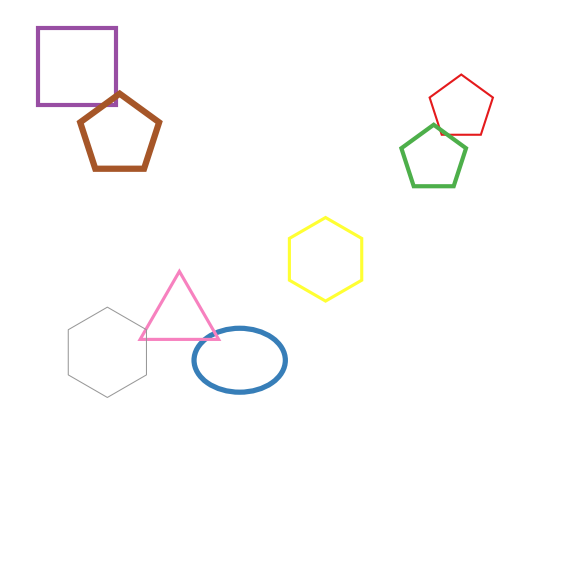[{"shape": "pentagon", "thickness": 1, "radius": 0.29, "center": [0.799, 0.812]}, {"shape": "oval", "thickness": 2.5, "radius": 0.4, "center": [0.415, 0.375]}, {"shape": "pentagon", "thickness": 2, "radius": 0.29, "center": [0.751, 0.724]}, {"shape": "square", "thickness": 2, "radius": 0.34, "center": [0.133, 0.884]}, {"shape": "hexagon", "thickness": 1.5, "radius": 0.36, "center": [0.564, 0.55]}, {"shape": "pentagon", "thickness": 3, "radius": 0.36, "center": [0.207, 0.765]}, {"shape": "triangle", "thickness": 1.5, "radius": 0.39, "center": [0.311, 0.451]}, {"shape": "hexagon", "thickness": 0.5, "radius": 0.39, "center": [0.186, 0.389]}]